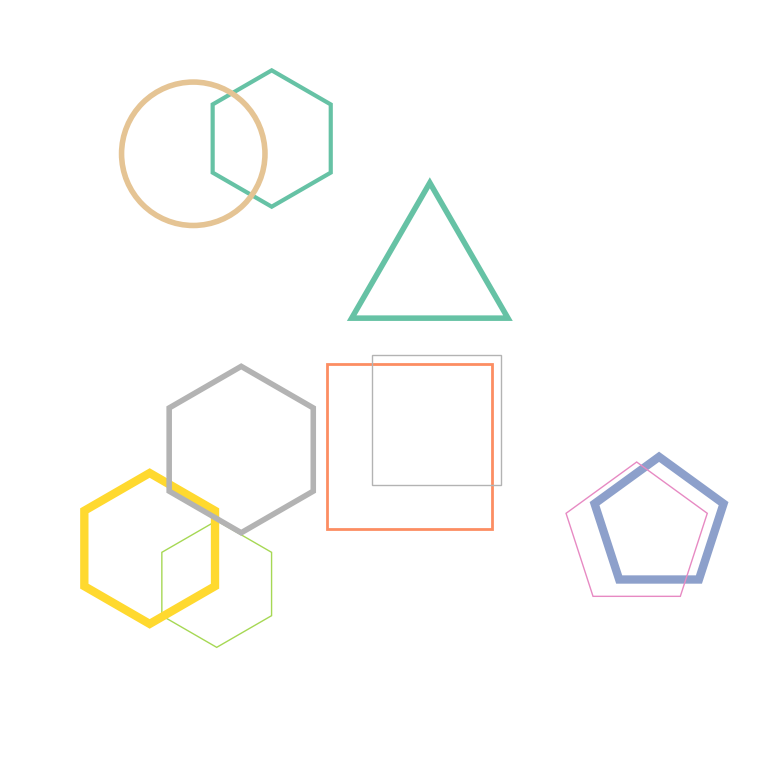[{"shape": "hexagon", "thickness": 1.5, "radius": 0.44, "center": [0.353, 0.82]}, {"shape": "triangle", "thickness": 2, "radius": 0.59, "center": [0.558, 0.645]}, {"shape": "square", "thickness": 1, "radius": 0.54, "center": [0.531, 0.421]}, {"shape": "pentagon", "thickness": 3, "radius": 0.44, "center": [0.856, 0.319]}, {"shape": "pentagon", "thickness": 0.5, "radius": 0.48, "center": [0.827, 0.304]}, {"shape": "hexagon", "thickness": 0.5, "radius": 0.41, "center": [0.281, 0.242]}, {"shape": "hexagon", "thickness": 3, "radius": 0.49, "center": [0.194, 0.288]}, {"shape": "circle", "thickness": 2, "radius": 0.47, "center": [0.251, 0.8]}, {"shape": "square", "thickness": 0.5, "radius": 0.42, "center": [0.567, 0.455]}, {"shape": "hexagon", "thickness": 2, "radius": 0.54, "center": [0.313, 0.416]}]